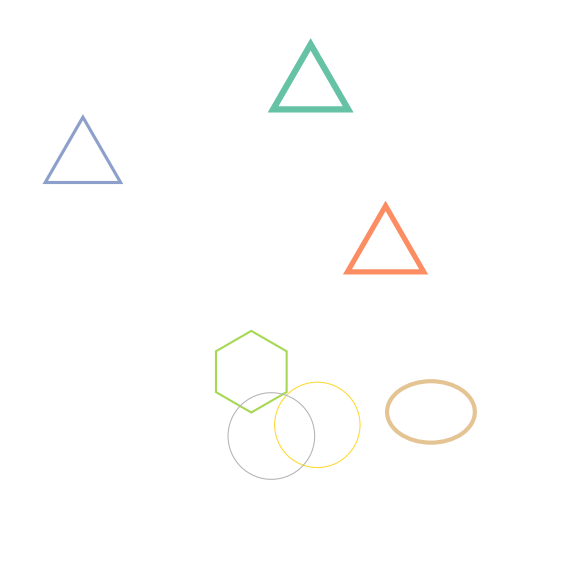[{"shape": "triangle", "thickness": 3, "radius": 0.38, "center": [0.538, 0.847]}, {"shape": "triangle", "thickness": 2.5, "radius": 0.38, "center": [0.668, 0.566]}, {"shape": "triangle", "thickness": 1.5, "radius": 0.38, "center": [0.144, 0.721]}, {"shape": "hexagon", "thickness": 1, "radius": 0.35, "center": [0.435, 0.356]}, {"shape": "circle", "thickness": 0.5, "radius": 0.37, "center": [0.55, 0.263]}, {"shape": "oval", "thickness": 2, "radius": 0.38, "center": [0.746, 0.286]}, {"shape": "circle", "thickness": 0.5, "radius": 0.38, "center": [0.47, 0.244]}]